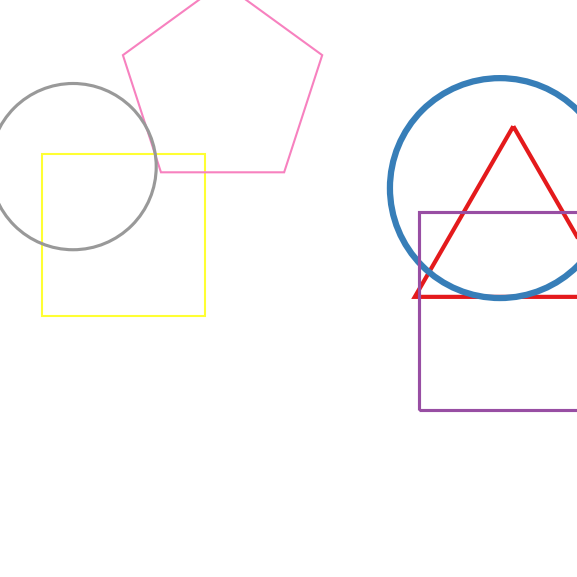[{"shape": "triangle", "thickness": 2, "radius": 0.98, "center": [0.889, 0.584]}, {"shape": "circle", "thickness": 3, "radius": 0.95, "center": [0.866, 0.673]}, {"shape": "square", "thickness": 1.5, "radius": 0.86, "center": [0.897, 0.46]}, {"shape": "square", "thickness": 1, "radius": 0.7, "center": [0.214, 0.592]}, {"shape": "pentagon", "thickness": 1, "radius": 0.91, "center": [0.385, 0.848]}, {"shape": "circle", "thickness": 1.5, "radius": 0.72, "center": [0.127, 0.711]}]